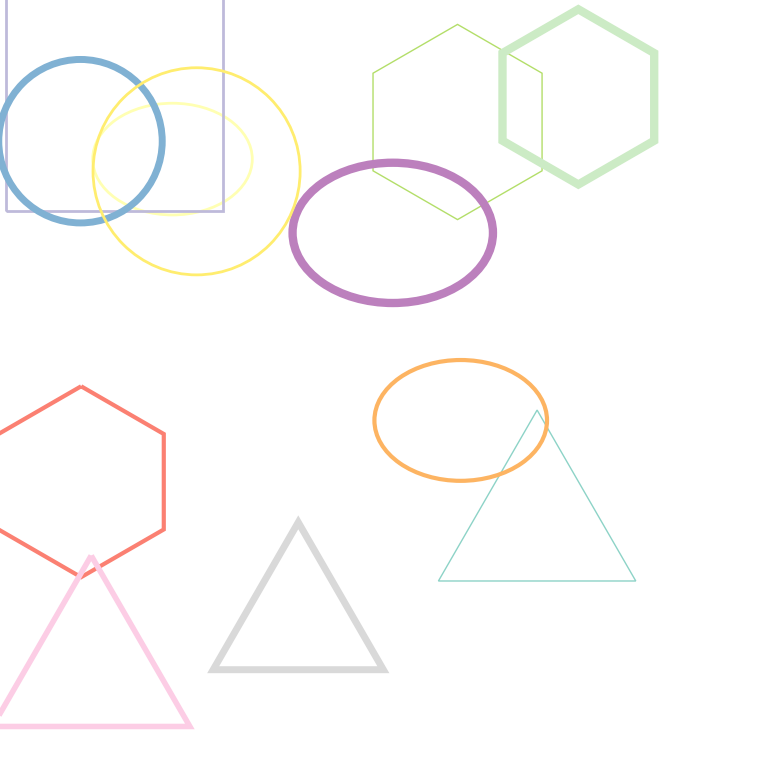[{"shape": "triangle", "thickness": 0.5, "radius": 0.74, "center": [0.698, 0.319]}, {"shape": "oval", "thickness": 1, "radius": 0.52, "center": [0.224, 0.793]}, {"shape": "square", "thickness": 1, "radius": 0.71, "center": [0.148, 0.867]}, {"shape": "hexagon", "thickness": 1.5, "radius": 0.62, "center": [0.105, 0.374]}, {"shape": "circle", "thickness": 2.5, "radius": 0.53, "center": [0.105, 0.817]}, {"shape": "oval", "thickness": 1.5, "radius": 0.56, "center": [0.598, 0.454]}, {"shape": "hexagon", "thickness": 0.5, "radius": 0.63, "center": [0.594, 0.842]}, {"shape": "triangle", "thickness": 2, "radius": 0.74, "center": [0.118, 0.13]}, {"shape": "triangle", "thickness": 2.5, "radius": 0.64, "center": [0.387, 0.194]}, {"shape": "oval", "thickness": 3, "radius": 0.65, "center": [0.51, 0.698]}, {"shape": "hexagon", "thickness": 3, "radius": 0.57, "center": [0.751, 0.874]}, {"shape": "circle", "thickness": 1, "radius": 0.67, "center": [0.255, 0.778]}]